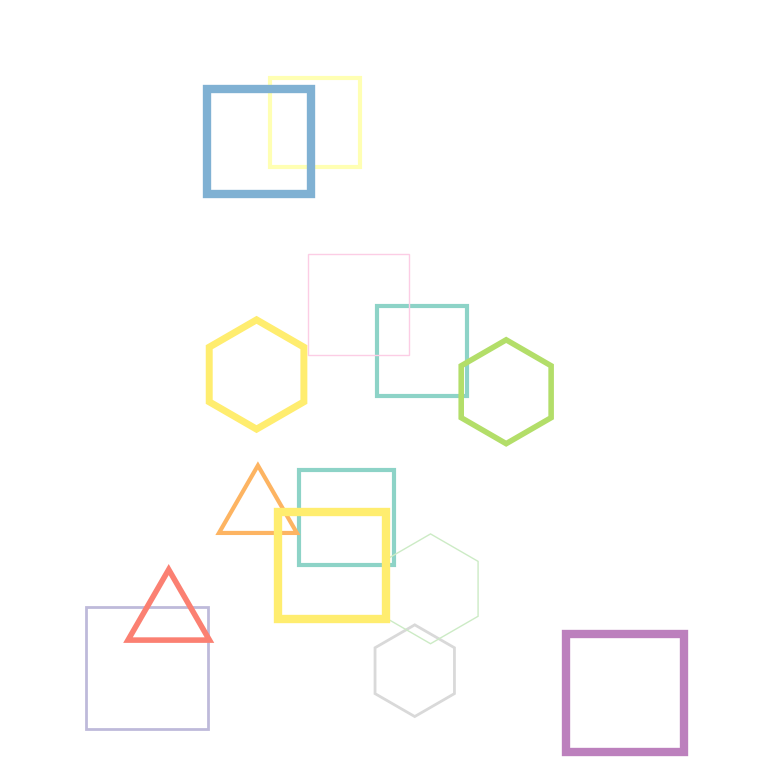[{"shape": "square", "thickness": 1.5, "radius": 0.29, "center": [0.547, 0.544]}, {"shape": "square", "thickness": 1.5, "radius": 0.31, "center": [0.45, 0.328]}, {"shape": "square", "thickness": 1.5, "radius": 0.29, "center": [0.409, 0.841]}, {"shape": "square", "thickness": 1, "radius": 0.4, "center": [0.191, 0.133]}, {"shape": "triangle", "thickness": 2, "radius": 0.31, "center": [0.219, 0.199]}, {"shape": "square", "thickness": 3, "radius": 0.34, "center": [0.336, 0.816]}, {"shape": "triangle", "thickness": 1.5, "radius": 0.29, "center": [0.335, 0.337]}, {"shape": "hexagon", "thickness": 2, "radius": 0.34, "center": [0.657, 0.491]}, {"shape": "square", "thickness": 0.5, "radius": 0.33, "center": [0.466, 0.605]}, {"shape": "hexagon", "thickness": 1, "radius": 0.3, "center": [0.539, 0.129]}, {"shape": "square", "thickness": 3, "radius": 0.38, "center": [0.812, 0.1]}, {"shape": "hexagon", "thickness": 0.5, "radius": 0.36, "center": [0.559, 0.235]}, {"shape": "square", "thickness": 3, "radius": 0.35, "center": [0.431, 0.265]}, {"shape": "hexagon", "thickness": 2.5, "radius": 0.35, "center": [0.333, 0.514]}]